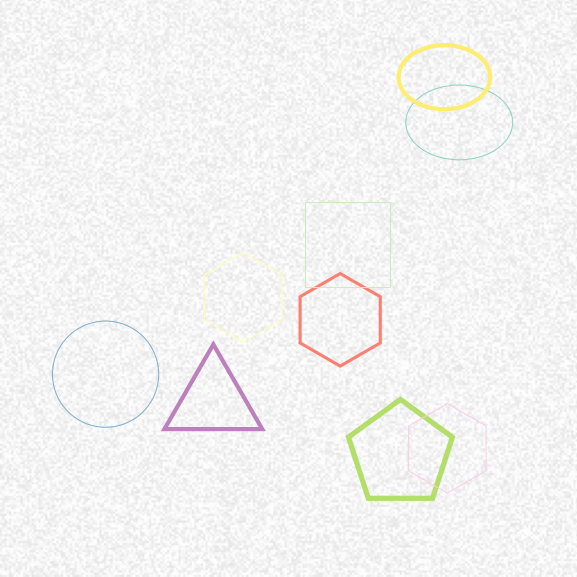[{"shape": "oval", "thickness": 0.5, "radius": 0.46, "center": [0.795, 0.787]}, {"shape": "hexagon", "thickness": 0.5, "radius": 0.39, "center": [0.421, 0.484]}, {"shape": "hexagon", "thickness": 1.5, "radius": 0.4, "center": [0.589, 0.445]}, {"shape": "circle", "thickness": 0.5, "radius": 0.46, "center": [0.183, 0.351]}, {"shape": "pentagon", "thickness": 2.5, "radius": 0.47, "center": [0.693, 0.213]}, {"shape": "hexagon", "thickness": 0.5, "radius": 0.39, "center": [0.775, 0.223]}, {"shape": "triangle", "thickness": 2, "radius": 0.49, "center": [0.369, 0.305]}, {"shape": "square", "thickness": 0.5, "radius": 0.37, "center": [0.602, 0.576]}, {"shape": "oval", "thickness": 2, "radius": 0.4, "center": [0.769, 0.865]}]